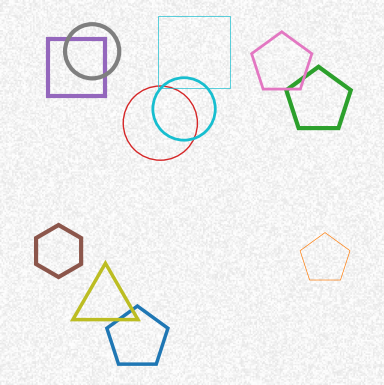[{"shape": "pentagon", "thickness": 2.5, "radius": 0.42, "center": [0.357, 0.122]}, {"shape": "pentagon", "thickness": 0.5, "radius": 0.34, "center": [0.844, 0.328]}, {"shape": "pentagon", "thickness": 3, "radius": 0.44, "center": [0.827, 0.739]}, {"shape": "circle", "thickness": 1, "radius": 0.48, "center": [0.416, 0.68]}, {"shape": "square", "thickness": 3, "radius": 0.37, "center": [0.198, 0.824]}, {"shape": "hexagon", "thickness": 3, "radius": 0.34, "center": [0.152, 0.348]}, {"shape": "pentagon", "thickness": 2, "radius": 0.41, "center": [0.732, 0.835]}, {"shape": "circle", "thickness": 3, "radius": 0.35, "center": [0.239, 0.867]}, {"shape": "triangle", "thickness": 2.5, "radius": 0.49, "center": [0.274, 0.219]}, {"shape": "circle", "thickness": 2, "radius": 0.41, "center": [0.478, 0.717]}, {"shape": "square", "thickness": 0.5, "radius": 0.47, "center": [0.503, 0.866]}]